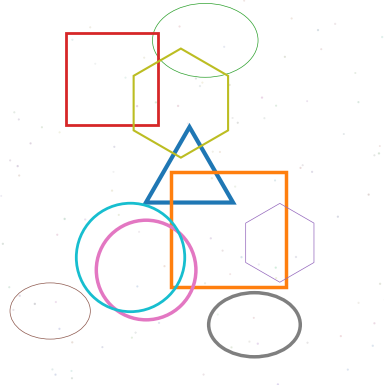[{"shape": "triangle", "thickness": 3, "radius": 0.65, "center": [0.492, 0.539]}, {"shape": "square", "thickness": 2.5, "radius": 0.75, "center": [0.594, 0.404]}, {"shape": "oval", "thickness": 0.5, "radius": 0.69, "center": [0.533, 0.895]}, {"shape": "square", "thickness": 2, "radius": 0.6, "center": [0.291, 0.795]}, {"shape": "hexagon", "thickness": 0.5, "radius": 0.51, "center": [0.727, 0.369]}, {"shape": "oval", "thickness": 0.5, "radius": 0.52, "center": [0.13, 0.192]}, {"shape": "circle", "thickness": 2.5, "radius": 0.65, "center": [0.38, 0.299]}, {"shape": "oval", "thickness": 2.5, "radius": 0.59, "center": [0.661, 0.157]}, {"shape": "hexagon", "thickness": 1.5, "radius": 0.71, "center": [0.47, 0.732]}, {"shape": "circle", "thickness": 2, "radius": 0.7, "center": [0.339, 0.331]}]